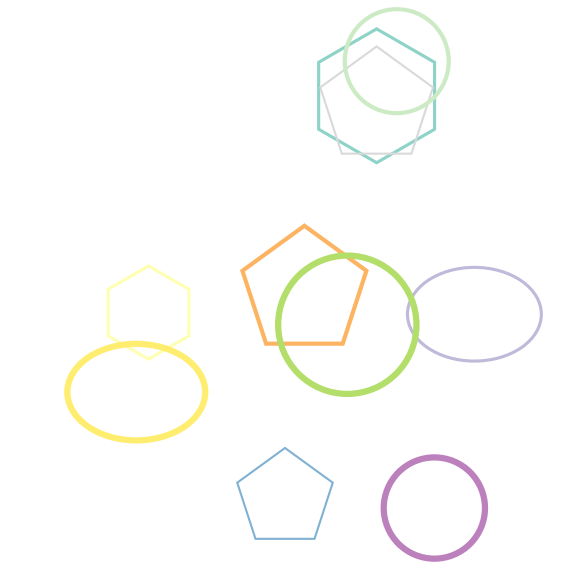[{"shape": "hexagon", "thickness": 1.5, "radius": 0.58, "center": [0.652, 0.833]}, {"shape": "hexagon", "thickness": 1.5, "radius": 0.4, "center": [0.257, 0.458]}, {"shape": "oval", "thickness": 1.5, "radius": 0.58, "center": [0.821, 0.455]}, {"shape": "pentagon", "thickness": 1, "radius": 0.43, "center": [0.494, 0.136]}, {"shape": "pentagon", "thickness": 2, "radius": 0.56, "center": [0.527, 0.495]}, {"shape": "circle", "thickness": 3, "radius": 0.6, "center": [0.601, 0.437]}, {"shape": "pentagon", "thickness": 1, "radius": 0.51, "center": [0.652, 0.816]}, {"shape": "circle", "thickness": 3, "radius": 0.44, "center": [0.752, 0.119]}, {"shape": "circle", "thickness": 2, "radius": 0.45, "center": [0.687, 0.893]}, {"shape": "oval", "thickness": 3, "radius": 0.6, "center": [0.236, 0.32]}]